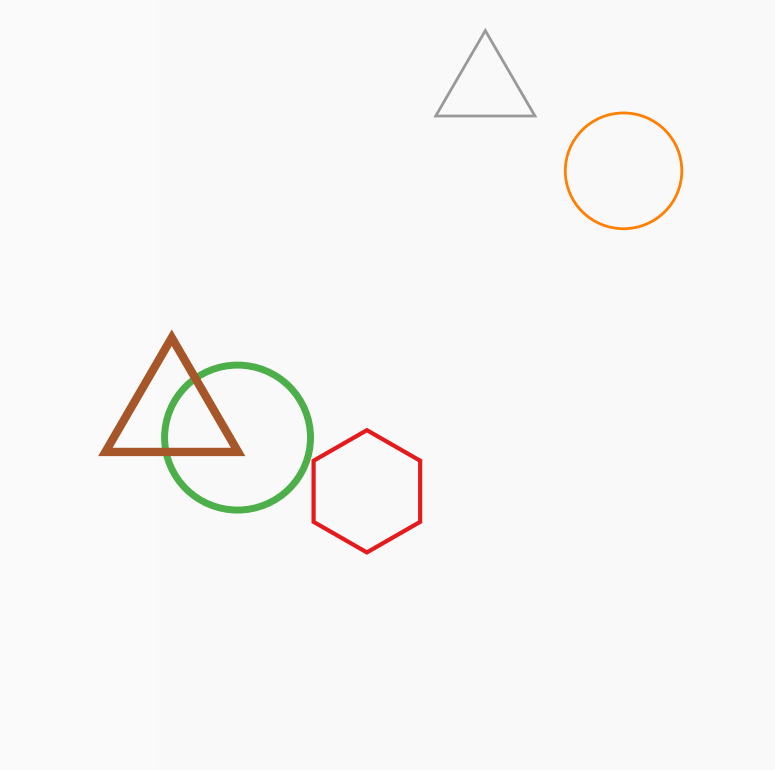[{"shape": "hexagon", "thickness": 1.5, "radius": 0.4, "center": [0.473, 0.362]}, {"shape": "circle", "thickness": 2.5, "radius": 0.47, "center": [0.307, 0.432]}, {"shape": "circle", "thickness": 1, "radius": 0.38, "center": [0.805, 0.778]}, {"shape": "triangle", "thickness": 3, "radius": 0.49, "center": [0.222, 0.463]}, {"shape": "triangle", "thickness": 1, "radius": 0.37, "center": [0.626, 0.886]}]